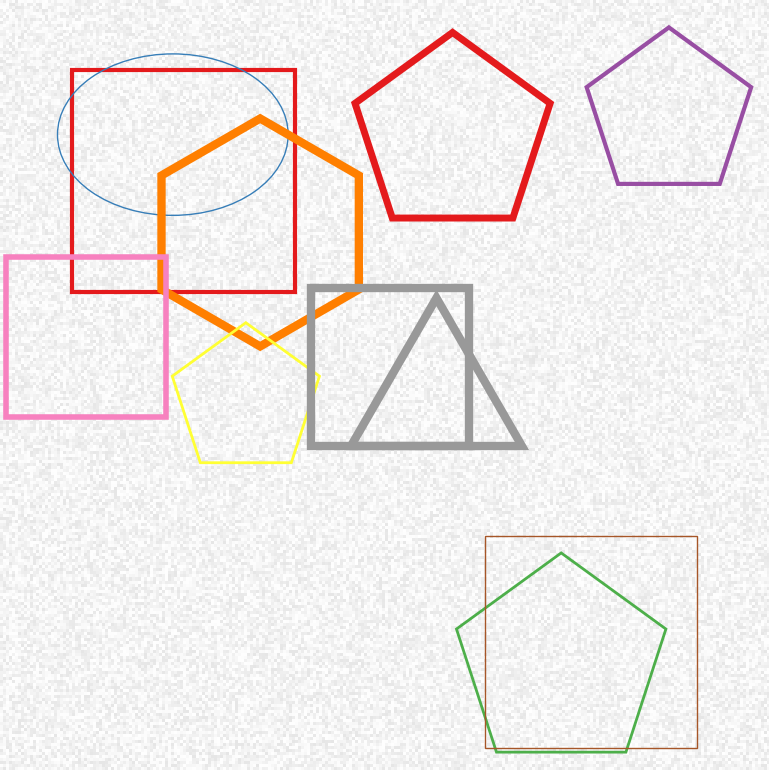[{"shape": "square", "thickness": 1.5, "radius": 0.72, "center": [0.238, 0.765]}, {"shape": "pentagon", "thickness": 2.5, "radius": 0.67, "center": [0.588, 0.825]}, {"shape": "oval", "thickness": 0.5, "radius": 0.75, "center": [0.224, 0.825]}, {"shape": "pentagon", "thickness": 1, "radius": 0.72, "center": [0.729, 0.139]}, {"shape": "pentagon", "thickness": 1.5, "radius": 0.56, "center": [0.869, 0.852]}, {"shape": "hexagon", "thickness": 3, "radius": 0.74, "center": [0.338, 0.698]}, {"shape": "pentagon", "thickness": 1, "radius": 0.5, "center": [0.319, 0.48]}, {"shape": "square", "thickness": 0.5, "radius": 0.69, "center": [0.767, 0.166]}, {"shape": "square", "thickness": 2, "radius": 0.52, "center": [0.112, 0.563]}, {"shape": "triangle", "thickness": 3, "radius": 0.64, "center": [0.567, 0.485]}, {"shape": "square", "thickness": 3, "radius": 0.51, "center": [0.507, 0.524]}]